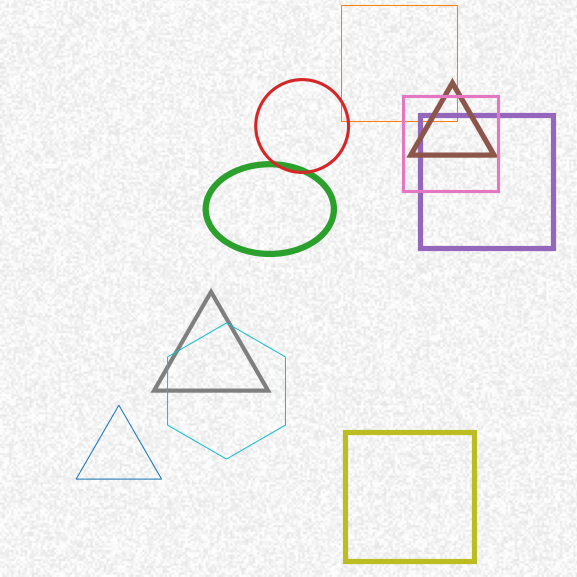[{"shape": "triangle", "thickness": 0.5, "radius": 0.43, "center": [0.206, 0.212]}, {"shape": "square", "thickness": 0.5, "radius": 0.5, "center": [0.691, 0.89]}, {"shape": "oval", "thickness": 3, "radius": 0.56, "center": [0.467, 0.637]}, {"shape": "circle", "thickness": 1.5, "radius": 0.4, "center": [0.523, 0.781]}, {"shape": "square", "thickness": 2.5, "radius": 0.58, "center": [0.843, 0.685]}, {"shape": "triangle", "thickness": 2.5, "radius": 0.42, "center": [0.783, 0.772]}, {"shape": "square", "thickness": 1.5, "radius": 0.41, "center": [0.78, 0.751]}, {"shape": "triangle", "thickness": 2, "radius": 0.57, "center": [0.365, 0.38]}, {"shape": "square", "thickness": 2.5, "radius": 0.56, "center": [0.709, 0.139]}, {"shape": "hexagon", "thickness": 0.5, "radius": 0.59, "center": [0.392, 0.322]}]